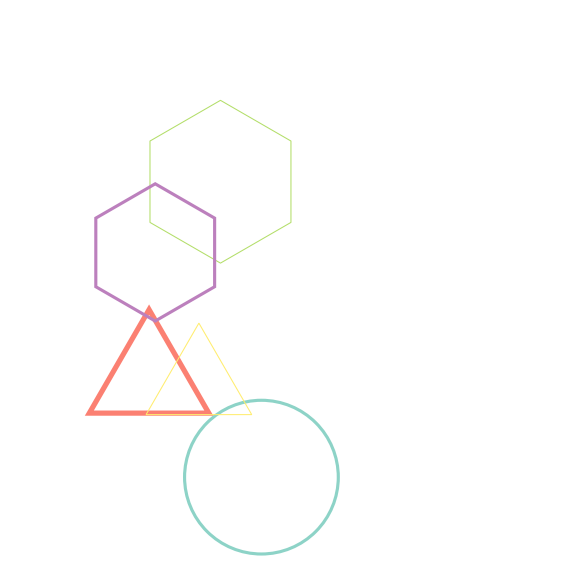[{"shape": "circle", "thickness": 1.5, "radius": 0.67, "center": [0.453, 0.173]}, {"shape": "triangle", "thickness": 2.5, "radius": 0.6, "center": [0.258, 0.343]}, {"shape": "hexagon", "thickness": 0.5, "radius": 0.7, "center": [0.382, 0.684]}, {"shape": "hexagon", "thickness": 1.5, "radius": 0.59, "center": [0.269, 0.562]}, {"shape": "triangle", "thickness": 0.5, "radius": 0.53, "center": [0.344, 0.334]}]